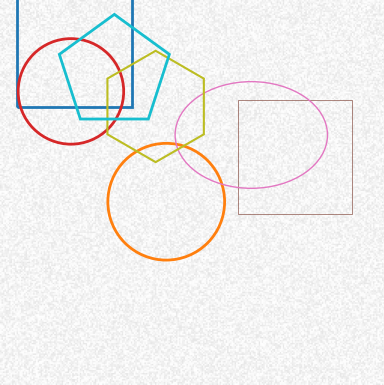[{"shape": "square", "thickness": 2, "radius": 0.74, "center": [0.193, 0.872]}, {"shape": "circle", "thickness": 2, "radius": 0.76, "center": [0.432, 0.476]}, {"shape": "circle", "thickness": 2, "radius": 0.69, "center": [0.184, 0.763]}, {"shape": "square", "thickness": 0.5, "radius": 0.74, "center": [0.767, 0.593]}, {"shape": "oval", "thickness": 1, "radius": 0.99, "center": [0.653, 0.649]}, {"shape": "hexagon", "thickness": 1.5, "radius": 0.72, "center": [0.404, 0.723]}, {"shape": "pentagon", "thickness": 2, "radius": 0.75, "center": [0.297, 0.812]}]